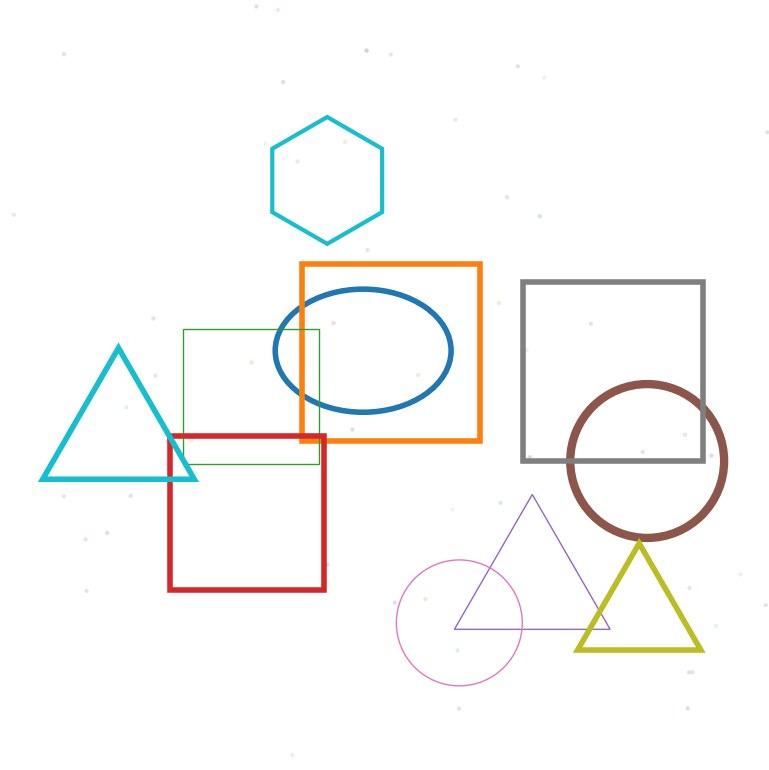[{"shape": "oval", "thickness": 2, "radius": 0.57, "center": [0.472, 0.545]}, {"shape": "square", "thickness": 2, "radius": 0.57, "center": [0.508, 0.542]}, {"shape": "square", "thickness": 0.5, "radius": 0.44, "center": [0.326, 0.485]}, {"shape": "square", "thickness": 2, "radius": 0.5, "center": [0.321, 0.334]}, {"shape": "triangle", "thickness": 0.5, "radius": 0.58, "center": [0.691, 0.241]}, {"shape": "circle", "thickness": 3, "radius": 0.5, "center": [0.84, 0.401]}, {"shape": "circle", "thickness": 0.5, "radius": 0.41, "center": [0.597, 0.191]}, {"shape": "square", "thickness": 2, "radius": 0.58, "center": [0.796, 0.517]}, {"shape": "triangle", "thickness": 2, "radius": 0.46, "center": [0.83, 0.202]}, {"shape": "triangle", "thickness": 2, "radius": 0.57, "center": [0.154, 0.434]}, {"shape": "hexagon", "thickness": 1.5, "radius": 0.41, "center": [0.425, 0.766]}]